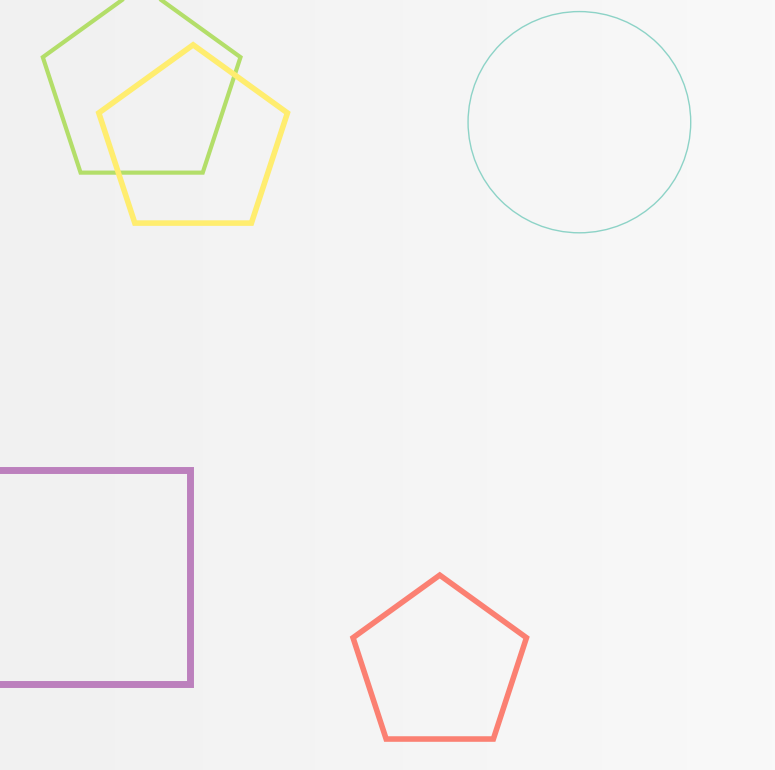[{"shape": "circle", "thickness": 0.5, "radius": 0.72, "center": [0.748, 0.841]}, {"shape": "pentagon", "thickness": 2, "radius": 0.59, "center": [0.567, 0.135]}, {"shape": "pentagon", "thickness": 1.5, "radius": 0.67, "center": [0.183, 0.884]}, {"shape": "square", "thickness": 2.5, "radius": 0.7, "center": [0.105, 0.25]}, {"shape": "pentagon", "thickness": 2, "radius": 0.64, "center": [0.249, 0.814]}]